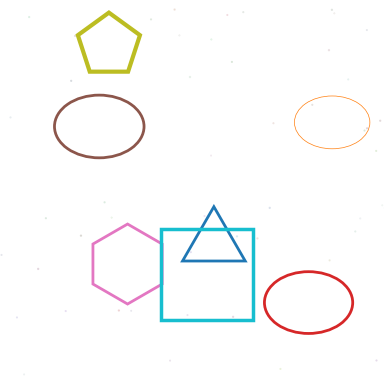[{"shape": "triangle", "thickness": 2, "radius": 0.47, "center": [0.556, 0.369]}, {"shape": "oval", "thickness": 0.5, "radius": 0.49, "center": [0.863, 0.682]}, {"shape": "oval", "thickness": 2, "radius": 0.57, "center": [0.801, 0.214]}, {"shape": "oval", "thickness": 2, "radius": 0.58, "center": [0.258, 0.671]}, {"shape": "hexagon", "thickness": 2, "radius": 0.52, "center": [0.331, 0.314]}, {"shape": "pentagon", "thickness": 3, "radius": 0.42, "center": [0.283, 0.882]}, {"shape": "square", "thickness": 2.5, "radius": 0.59, "center": [0.538, 0.287]}]